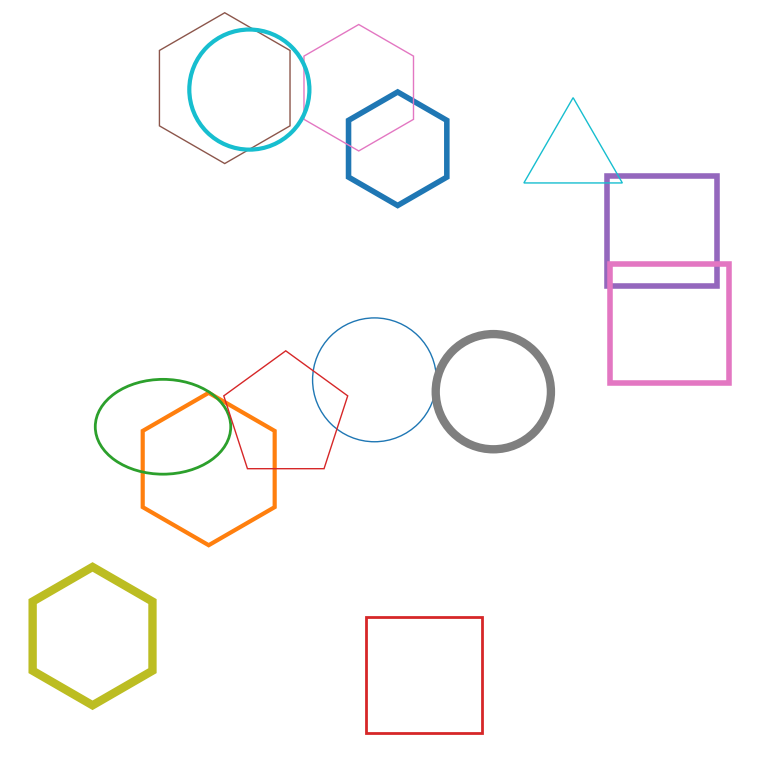[{"shape": "hexagon", "thickness": 2, "radius": 0.37, "center": [0.516, 0.807]}, {"shape": "circle", "thickness": 0.5, "radius": 0.4, "center": [0.486, 0.507]}, {"shape": "hexagon", "thickness": 1.5, "radius": 0.49, "center": [0.271, 0.391]}, {"shape": "oval", "thickness": 1, "radius": 0.44, "center": [0.212, 0.446]}, {"shape": "square", "thickness": 1, "radius": 0.38, "center": [0.55, 0.123]}, {"shape": "pentagon", "thickness": 0.5, "radius": 0.42, "center": [0.371, 0.46]}, {"shape": "square", "thickness": 2, "radius": 0.36, "center": [0.859, 0.7]}, {"shape": "hexagon", "thickness": 0.5, "radius": 0.49, "center": [0.292, 0.886]}, {"shape": "square", "thickness": 2, "radius": 0.38, "center": [0.869, 0.58]}, {"shape": "hexagon", "thickness": 0.5, "radius": 0.41, "center": [0.466, 0.886]}, {"shape": "circle", "thickness": 3, "radius": 0.37, "center": [0.641, 0.491]}, {"shape": "hexagon", "thickness": 3, "radius": 0.45, "center": [0.12, 0.174]}, {"shape": "circle", "thickness": 1.5, "radius": 0.39, "center": [0.324, 0.884]}, {"shape": "triangle", "thickness": 0.5, "radius": 0.37, "center": [0.744, 0.799]}]